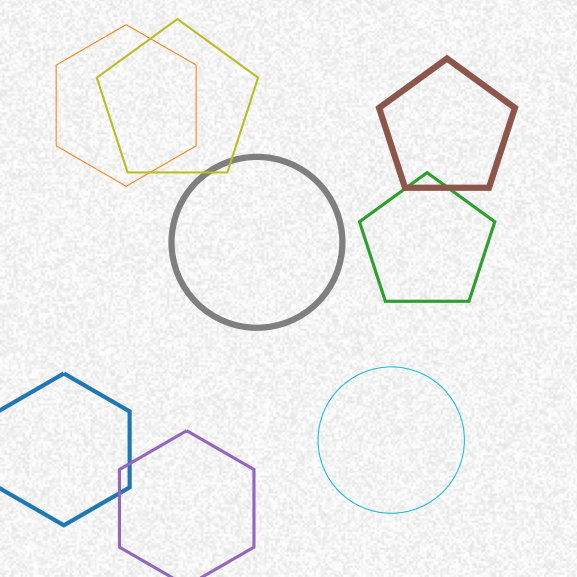[{"shape": "hexagon", "thickness": 2, "radius": 0.66, "center": [0.111, 0.221]}, {"shape": "hexagon", "thickness": 0.5, "radius": 0.7, "center": [0.218, 0.817]}, {"shape": "pentagon", "thickness": 1.5, "radius": 0.62, "center": [0.74, 0.577]}, {"shape": "hexagon", "thickness": 1.5, "radius": 0.67, "center": [0.323, 0.119]}, {"shape": "pentagon", "thickness": 3, "radius": 0.62, "center": [0.774, 0.774]}, {"shape": "circle", "thickness": 3, "radius": 0.74, "center": [0.445, 0.58]}, {"shape": "pentagon", "thickness": 1, "radius": 0.73, "center": [0.307, 0.819]}, {"shape": "circle", "thickness": 0.5, "radius": 0.63, "center": [0.677, 0.237]}]